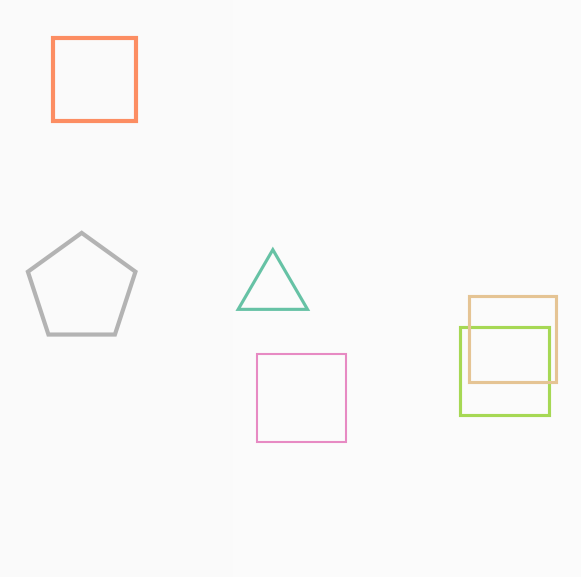[{"shape": "triangle", "thickness": 1.5, "radius": 0.34, "center": [0.469, 0.498]}, {"shape": "square", "thickness": 2, "radius": 0.36, "center": [0.163, 0.862]}, {"shape": "square", "thickness": 1, "radius": 0.38, "center": [0.519, 0.31]}, {"shape": "square", "thickness": 1.5, "radius": 0.38, "center": [0.868, 0.357]}, {"shape": "square", "thickness": 1.5, "radius": 0.37, "center": [0.881, 0.412]}, {"shape": "pentagon", "thickness": 2, "radius": 0.49, "center": [0.141, 0.499]}]